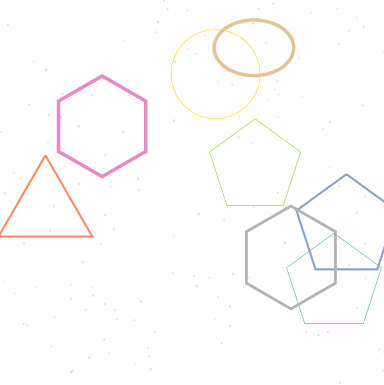[{"shape": "pentagon", "thickness": 0.5, "radius": 0.65, "center": [0.868, 0.265]}, {"shape": "triangle", "thickness": 1.5, "radius": 0.7, "center": [0.118, 0.456]}, {"shape": "pentagon", "thickness": 1.5, "radius": 0.68, "center": [0.9, 0.411]}, {"shape": "hexagon", "thickness": 2.5, "radius": 0.65, "center": [0.265, 0.672]}, {"shape": "pentagon", "thickness": 0.5, "radius": 0.62, "center": [0.663, 0.567]}, {"shape": "circle", "thickness": 0.5, "radius": 0.58, "center": [0.56, 0.808]}, {"shape": "oval", "thickness": 2.5, "radius": 0.52, "center": [0.66, 0.876]}, {"shape": "hexagon", "thickness": 2, "radius": 0.67, "center": [0.756, 0.331]}]